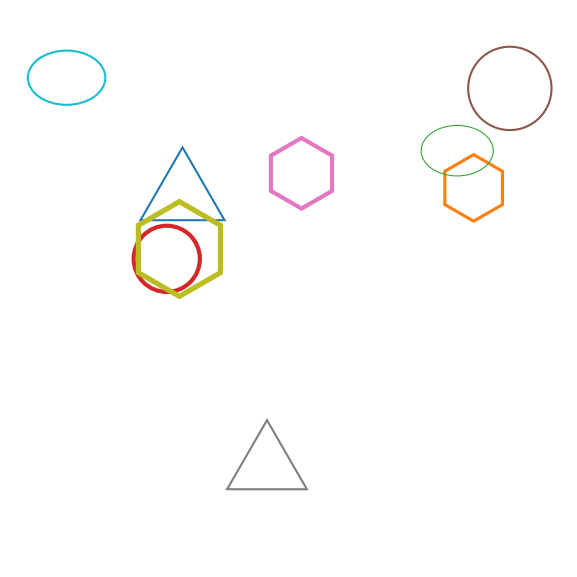[{"shape": "triangle", "thickness": 1, "radius": 0.42, "center": [0.316, 0.66]}, {"shape": "hexagon", "thickness": 1.5, "radius": 0.29, "center": [0.82, 0.674]}, {"shape": "oval", "thickness": 0.5, "radius": 0.31, "center": [0.792, 0.738]}, {"shape": "circle", "thickness": 2, "radius": 0.29, "center": [0.289, 0.551]}, {"shape": "circle", "thickness": 1, "radius": 0.36, "center": [0.883, 0.846]}, {"shape": "hexagon", "thickness": 2, "radius": 0.31, "center": [0.522, 0.699]}, {"shape": "triangle", "thickness": 1, "radius": 0.4, "center": [0.462, 0.192]}, {"shape": "hexagon", "thickness": 2.5, "radius": 0.41, "center": [0.311, 0.568]}, {"shape": "oval", "thickness": 1, "radius": 0.34, "center": [0.115, 0.865]}]